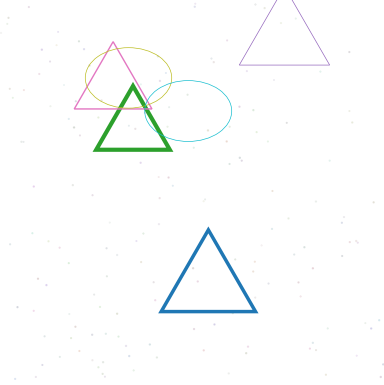[{"shape": "triangle", "thickness": 2.5, "radius": 0.71, "center": [0.541, 0.261]}, {"shape": "triangle", "thickness": 3, "radius": 0.55, "center": [0.345, 0.666]}, {"shape": "triangle", "thickness": 0.5, "radius": 0.68, "center": [0.739, 0.899]}, {"shape": "triangle", "thickness": 1, "radius": 0.58, "center": [0.294, 0.775]}, {"shape": "oval", "thickness": 0.5, "radius": 0.56, "center": [0.334, 0.798]}, {"shape": "oval", "thickness": 0.5, "radius": 0.56, "center": [0.489, 0.712]}]